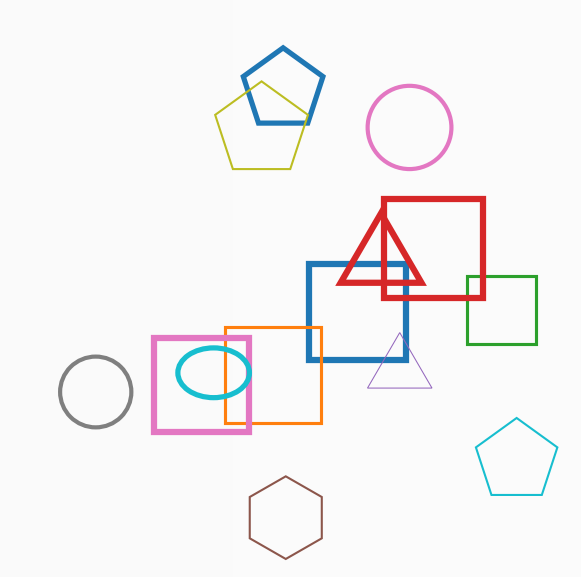[{"shape": "pentagon", "thickness": 2.5, "radius": 0.36, "center": [0.487, 0.844]}, {"shape": "square", "thickness": 3, "radius": 0.42, "center": [0.615, 0.459]}, {"shape": "square", "thickness": 1.5, "radius": 0.42, "center": [0.47, 0.351]}, {"shape": "square", "thickness": 1.5, "radius": 0.3, "center": [0.863, 0.462]}, {"shape": "triangle", "thickness": 3, "radius": 0.4, "center": [0.656, 0.55]}, {"shape": "square", "thickness": 3, "radius": 0.43, "center": [0.746, 0.568]}, {"shape": "triangle", "thickness": 0.5, "radius": 0.32, "center": [0.688, 0.359]}, {"shape": "hexagon", "thickness": 1, "radius": 0.36, "center": [0.492, 0.103]}, {"shape": "square", "thickness": 3, "radius": 0.41, "center": [0.346, 0.333]}, {"shape": "circle", "thickness": 2, "radius": 0.36, "center": [0.705, 0.778]}, {"shape": "circle", "thickness": 2, "radius": 0.31, "center": [0.165, 0.32]}, {"shape": "pentagon", "thickness": 1, "radius": 0.42, "center": [0.45, 0.774]}, {"shape": "pentagon", "thickness": 1, "radius": 0.37, "center": [0.889, 0.202]}, {"shape": "oval", "thickness": 2.5, "radius": 0.31, "center": [0.368, 0.354]}]